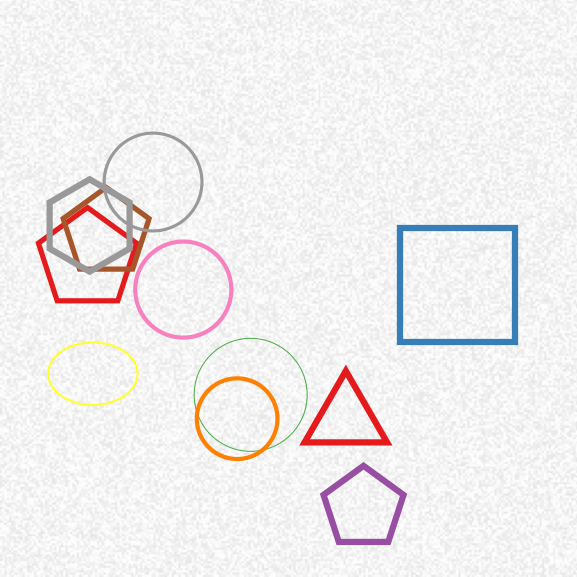[{"shape": "pentagon", "thickness": 2.5, "radius": 0.45, "center": [0.152, 0.55]}, {"shape": "triangle", "thickness": 3, "radius": 0.41, "center": [0.599, 0.274]}, {"shape": "square", "thickness": 3, "radius": 0.49, "center": [0.792, 0.506]}, {"shape": "circle", "thickness": 0.5, "radius": 0.49, "center": [0.434, 0.315]}, {"shape": "pentagon", "thickness": 3, "radius": 0.36, "center": [0.629, 0.12]}, {"shape": "circle", "thickness": 2, "radius": 0.35, "center": [0.411, 0.274]}, {"shape": "oval", "thickness": 1, "radius": 0.39, "center": [0.161, 0.352]}, {"shape": "pentagon", "thickness": 2.5, "radius": 0.39, "center": [0.184, 0.596]}, {"shape": "circle", "thickness": 2, "radius": 0.42, "center": [0.317, 0.498]}, {"shape": "hexagon", "thickness": 3, "radius": 0.4, "center": [0.155, 0.609]}, {"shape": "circle", "thickness": 1.5, "radius": 0.42, "center": [0.265, 0.684]}]